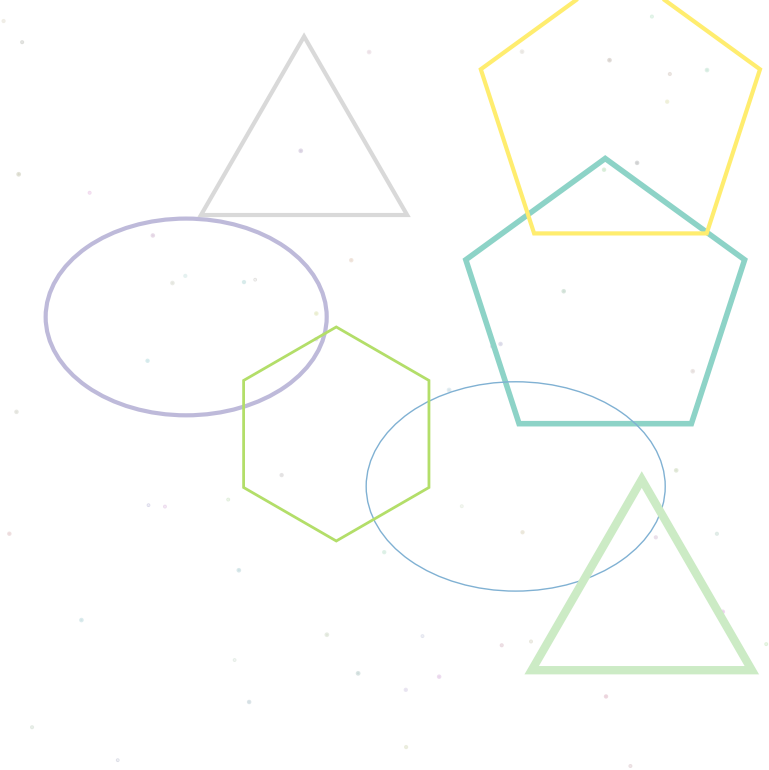[{"shape": "pentagon", "thickness": 2, "radius": 0.95, "center": [0.786, 0.604]}, {"shape": "oval", "thickness": 1.5, "radius": 0.91, "center": [0.242, 0.588]}, {"shape": "oval", "thickness": 0.5, "radius": 0.97, "center": [0.67, 0.368]}, {"shape": "hexagon", "thickness": 1, "radius": 0.69, "center": [0.437, 0.436]}, {"shape": "triangle", "thickness": 1.5, "radius": 0.77, "center": [0.395, 0.798]}, {"shape": "triangle", "thickness": 3, "radius": 0.83, "center": [0.833, 0.212]}, {"shape": "pentagon", "thickness": 1.5, "radius": 0.95, "center": [0.806, 0.851]}]